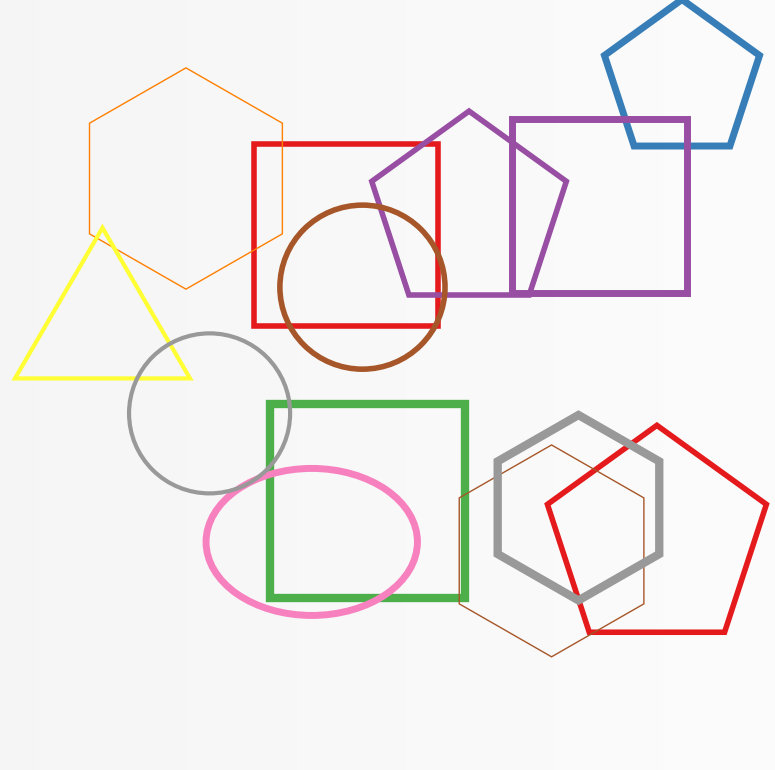[{"shape": "pentagon", "thickness": 2, "radius": 0.74, "center": [0.848, 0.299]}, {"shape": "square", "thickness": 2, "radius": 0.59, "center": [0.447, 0.695]}, {"shape": "pentagon", "thickness": 2.5, "radius": 0.53, "center": [0.88, 0.895]}, {"shape": "square", "thickness": 3, "radius": 0.63, "center": [0.474, 0.349]}, {"shape": "pentagon", "thickness": 2, "radius": 0.66, "center": [0.605, 0.724]}, {"shape": "square", "thickness": 2.5, "radius": 0.56, "center": [0.774, 0.733]}, {"shape": "hexagon", "thickness": 0.5, "radius": 0.72, "center": [0.24, 0.768]}, {"shape": "triangle", "thickness": 1.5, "radius": 0.65, "center": [0.132, 0.574]}, {"shape": "circle", "thickness": 2, "radius": 0.53, "center": [0.468, 0.627]}, {"shape": "hexagon", "thickness": 0.5, "radius": 0.69, "center": [0.712, 0.285]}, {"shape": "oval", "thickness": 2.5, "radius": 0.68, "center": [0.402, 0.296]}, {"shape": "hexagon", "thickness": 3, "radius": 0.6, "center": [0.746, 0.341]}, {"shape": "circle", "thickness": 1.5, "radius": 0.52, "center": [0.27, 0.463]}]